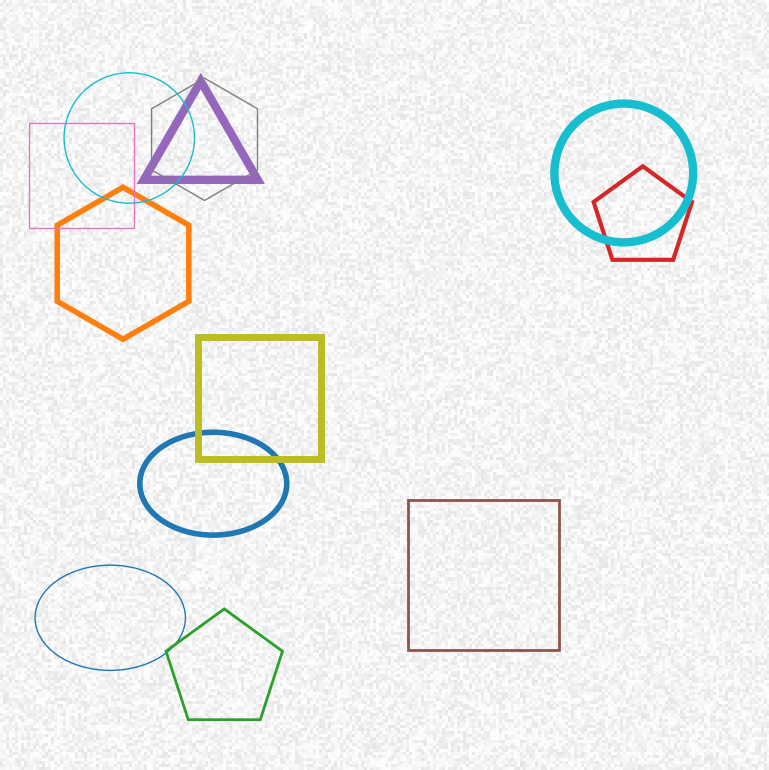[{"shape": "oval", "thickness": 0.5, "radius": 0.49, "center": [0.143, 0.198]}, {"shape": "oval", "thickness": 2, "radius": 0.48, "center": [0.277, 0.372]}, {"shape": "hexagon", "thickness": 2, "radius": 0.49, "center": [0.16, 0.658]}, {"shape": "pentagon", "thickness": 1, "radius": 0.4, "center": [0.291, 0.13]}, {"shape": "pentagon", "thickness": 1.5, "radius": 0.34, "center": [0.835, 0.717]}, {"shape": "triangle", "thickness": 3, "radius": 0.43, "center": [0.261, 0.809]}, {"shape": "square", "thickness": 1, "radius": 0.49, "center": [0.628, 0.253]}, {"shape": "square", "thickness": 0.5, "radius": 0.34, "center": [0.106, 0.772]}, {"shape": "hexagon", "thickness": 0.5, "radius": 0.4, "center": [0.266, 0.819]}, {"shape": "square", "thickness": 2.5, "radius": 0.4, "center": [0.337, 0.483]}, {"shape": "circle", "thickness": 0.5, "radius": 0.42, "center": [0.168, 0.821]}, {"shape": "circle", "thickness": 3, "radius": 0.45, "center": [0.81, 0.775]}]